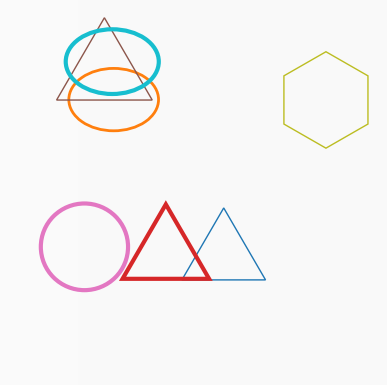[{"shape": "triangle", "thickness": 1, "radius": 0.62, "center": [0.577, 0.335]}, {"shape": "oval", "thickness": 2, "radius": 0.58, "center": [0.293, 0.741]}, {"shape": "triangle", "thickness": 3, "radius": 0.64, "center": [0.428, 0.34]}, {"shape": "triangle", "thickness": 1, "radius": 0.71, "center": [0.269, 0.811]}, {"shape": "circle", "thickness": 3, "radius": 0.56, "center": [0.218, 0.359]}, {"shape": "hexagon", "thickness": 1, "radius": 0.63, "center": [0.841, 0.74]}, {"shape": "oval", "thickness": 3, "radius": 0.6, "center": [0.29, 0.84]}]